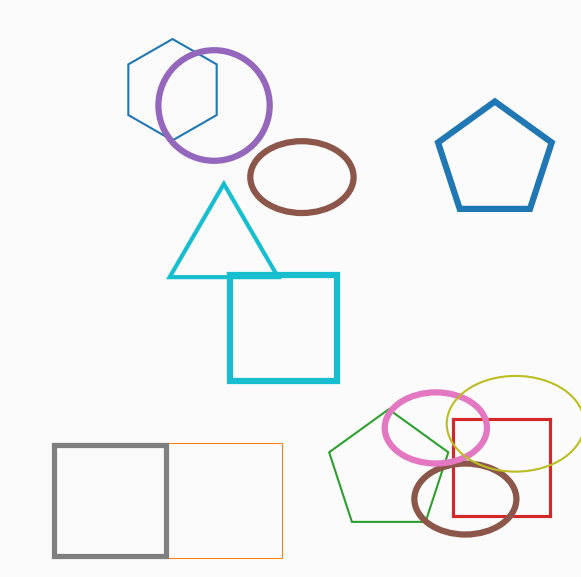[{"shape": "hexagon", "thickness": 1, "radius": 0.44, "center": [0.297, 0.844]}, {"shape": "pentagon", "thickness": 3, "radius": 0.51, "center": [0.851, 0.721]}, {"shape": "square", "thickness": 0.5, "radius": 0.5, "center": [0.386, 0.132]}, {"shape": "pentagon", "thickness": 1, "radius": 0.54, "center": [0.669, 0.183]}, {"shape": "square", "thickness": 1.5, "radius": 0.42, "center": [0.863, 0.19]}, {"shape": "circle", "thickness": 3, "radius": 0.48, "center": [0.368, 0.816]}, {"shape": "oval", "thickness": 3, "radius": 0.44, "center": [0.519, 0.692]}, {"shape": "oval", "thickness": 3, "radius": 0.44, "center": [0.801, 0.135]}, {"shape": "oval", "thickness": 3, "radius": 0.44, "center": [0.75, 0.258]}, {"shape": "square", "thickness": 2.5, "radius": 0.48, "center": [0.189, 0.132]}, {"shape": "oval", "thickness": 1, "radius": 0.59, "center": [0.887, 0.265]}, {"shape": "triangle", "thickness": 2, "radius": 0.54, "center": [0.385, 0.573]}, {"shape": "square", "thickness": 3, "radius": 0.46, "center": [0.488, 0.432]}]